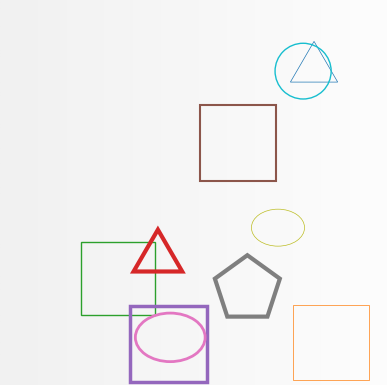[{"shape": "triangle", "thickness": 0.5, "radius": 0.35, "center": [0.81, 0.822]}, {"shape": "square", "thickness": 0.5, "radius": 0.49, "center": [0.854, 0.11]}, {"shape": "square", "thickness": 1, "radius": 0.48, "center": [0.304, 0.277]}, {"shape": "triangle", "thickness": 3, "radius": 0.36, "center": [0.407, 0.331]}, {"shape": "square", "thickness": 2.5, "radius": 0.49, "center": [0.435, 0.107]}, {"shape": "square", "thickness": 1.5, "radius": 0.49, "center": [0.614, 0.629]}, {"shape": "oval", "thickness": 2, "radius": 0.45, "center": [0.439, 0.124]}, {"shape": "pentagon", "thickness": 3, "radius": 0.44, "center": [0.638, 0.249]}, {"shape": "oval", "thickness": 0.5, "radius": 0.34, "center": [0.717, 0.409]}, {"shape": "circle", "thickness": 1, "radius": 0.36, "center": [0.782, 0.815]}]